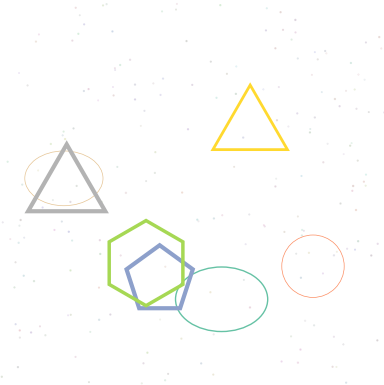[{"shape": "oval", "thickness": 1, "radius": 0.6, "center": [0.576, 0.223]}, {"shape": "circle", "thickness": 0.5, "radius": 0.41, "center": [0.813, 0.309]}, {"shape": "pentagon", "thickness": 3, "radius": 0.45, "center": [0.415, 0.273]}, {"shape": "hexagon", "thickness": 2.5, "radius": 0.55, "center": [0.379, 0.317]}, {"shape": "triangle", "thickness": 2, "radius": 0.56, "center": [0.65, 0.667]}, {"shape": "oval", "thickness": 0.5, "radius": 0.51, "center": [0.166, 0.537]}, {"shape": "triangle", "thickness": 3, "radius": 0.58, "center": [0.173, 0.509]}]